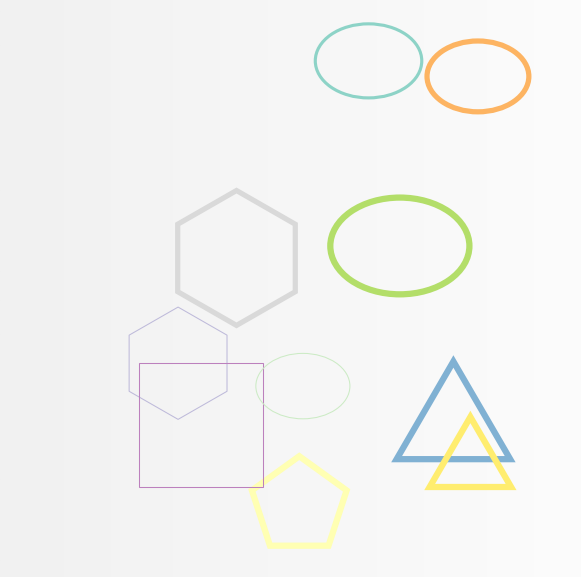[{"shape": "oval", "thickness": 1.5, "radius": 0.46, "center": [0.634, 0.894]}, {"shape": "pentagon", "thickness": 3, "radius": 0.43, "center": [0.515, 0.123]}, {"shape": "hexagon", "thickness": 0.5, "radius": 0.49, "center": [0.306, 0.37]}, {"shape": "triangle", "thickness": 3, "radius": 0.56, "center": [0.78, 0.26]}, {"shape": "oval", "thickness": 2.5, "radius": 0.44, "center": [0.822, 0.867]}, {"shape": "oval", "thickness": 3, "radius": 0.6, "center": [0.688, 0.573]}, {"shape": "hexagon", "thickness": 2.5, "radius": 0.58, "center": [0.407, 0.552]}, {"shape": "square", "thickness": 0.5, "radius": 0.54, "center": [0.346, 0.263]}, {"shape": "oval", "thickness": 0.5, "radius": 0.4, "center": [0.521, 0.331]}, {"shape": "triangle", "thickness": 3, "radius": 0.4, "center": [0.809, 0.196]}]